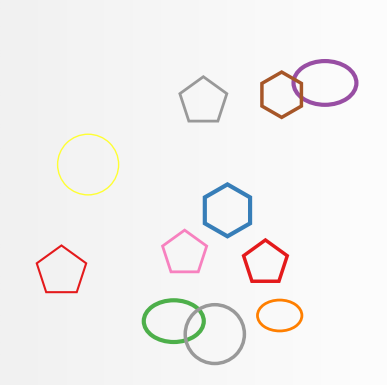[{"shape": "pentagon", "thickness": 2.5, "radius": 0.3, "center": [0.685, 0.317]}, {"shape": "pentagon", "thickness": 1.5, "radius": 0.34, "center": [0.159, 0.295]}, {"shape": "hexagon", "thickness": 3, "radius": 0.34, "center": [0.587, 0.454]}, {"shape": "oval", "thickness": 3, "radius": 0.39, "center": [0.448, 0.166]}, {"shape": "oval", "thickness": 3, "radius": 0.41, "center": [0.839, 0.785]}, {"shape": "oval", "thickness": 2, "radius": 0.29, "center": [0.722, 0.181]}, {"shape": "circle", "thickness": 1, "radius": 0.39, "center": [0.227, 0.573]}, {"shape": "hexagon", "thickness": 2.5, "radius": 0.29, "center": [0.727, 0.754]}, {"shape": "pentagon", "thickness": 2, "radius": 0.3, "center": [0.476, 0.342]}, {"shape": "pentagon", "thickness": 2, "radius": 0.32, "center": [0.525, 0.737]}, {"shape": "circle", "thickness": 2.5, "radius": 0.38, "center": [0.554, 0.132]}]